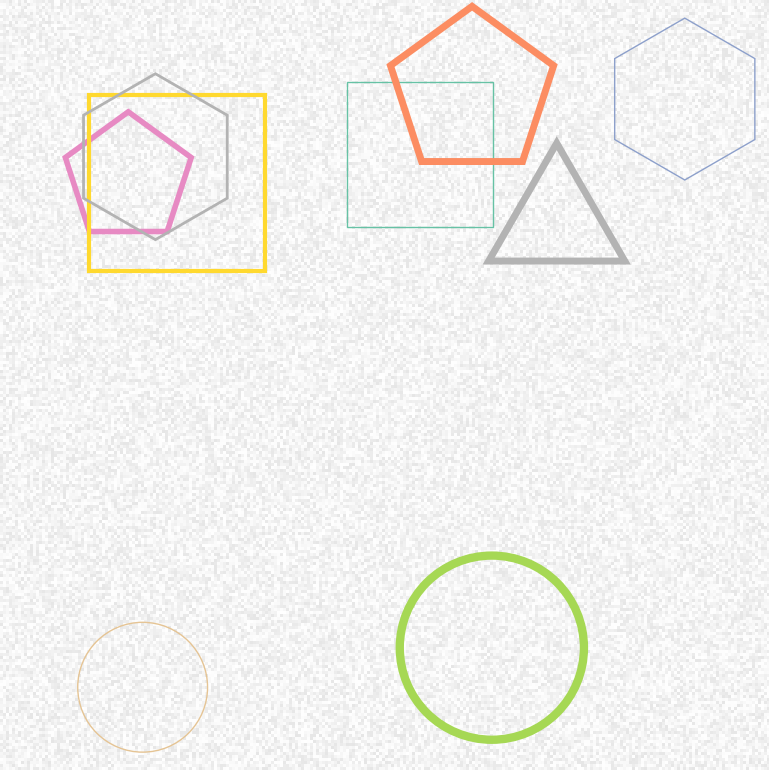[{"shape": "square", "thickness": 0.5, "radius": 0.47, "center": [0.545, 0.799]}, {"shape": "pentagon", "thickness": 2.5, "radius": 0.56, "center": [0.613, 0.88]}, {"shape": "hexagon", "thickness": 0.5, "radius": 0.53, "center": [0.889, 0.871]}, {"shape": "pentagon", "thickness": 2, "radius": 0.43, "center": [0.167, 0.769]}, {"shape": "circle", "thickness": 3, "radius": 0.6, "center": [0.639, 0.159]}, {"shape": "square", "thickness": 1.5, "radius": 0.57, "center": [0.23, 0.762]}, {"shape": "circle", "thickness": 0.5, "radius": 0.42, "center": [0.185, 0.107]}, {"shape": "triangle", "thickness": 2.5, "radius": 0.51, "center": [0.723, 0.712]}, {"shape": "hexagon", "thickness": 1, "radius": 0.54, "center": [0.202, 0.797]}]